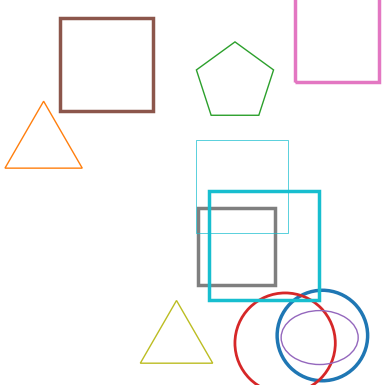[{"shape": "circle", "thickness": 2.5, "radius": 0.59, "center": [0.837, 0.129]}, {"shape": "triangle", "thickness": 1, "radius": 0.58, "center": [0.113, 0.621]}, {"shape": "pentagon", "thickness": 1, "radius": 0.53, "center": [0.61, 0.786]}, {"shape": "circle", "thickness": 2, "radius": 0.65, "center": [0.741, 0.109]}, {"shape": "oval", "thickness": 1, "radius": 0.5, "center": [0.83, 0.123]}, {"shape": "square", "thickness": 2.5, "radius": 0.6, "center": [0.276, 0.832]}, {"shape": "square", "thickness": 2.5, "radius": 0.55, "center": [0.874, 0.895]}, {"shape": "square", "thickness": 2.5, "radius": 0.5, "center": [0.614, 0.36]}, {"shape": "triangle", "thickness": 1, "radius": 0.54, "center": [0.458, 0.111]}, {"shape": "square", "thickness": 0.5, "radius": 0.6, "center": [0.63, 0.515]}, {"shape": "square", "thickness": 2.5, "radius": 0.71, "center": [0.686, 0.362]}]